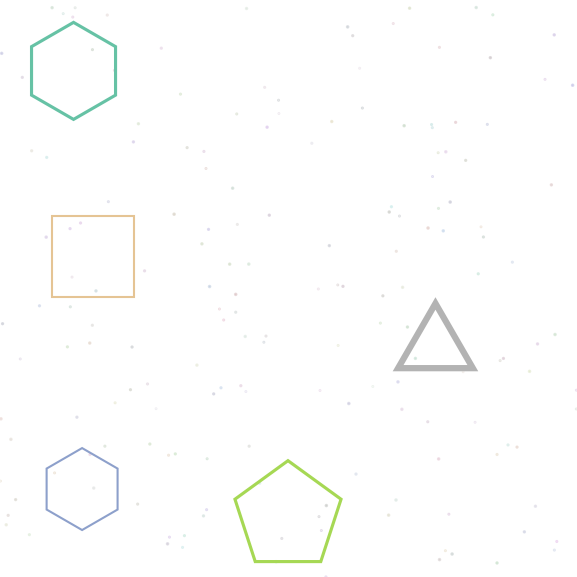[{"shape": "hexagon", "thickness": 1.5, "radius": 0.42, "center": [0.127, 0.876]}, {"shape": "hexagon", "thickness": 1, "radius": 0.35, "center": [0.142, 0.152]}, {"shape": "pentagon", "thickness": 1.5, "radius": 0.48, "center": [0.499, 0.105]}, {"shape": "square", "thickness": 1, "radius": 0.35, "center": [0.161, 0.555]}, {"shape": "triangle", "thickness": 3, "radius": 0.37, "center": [0.754, 0.399]}]